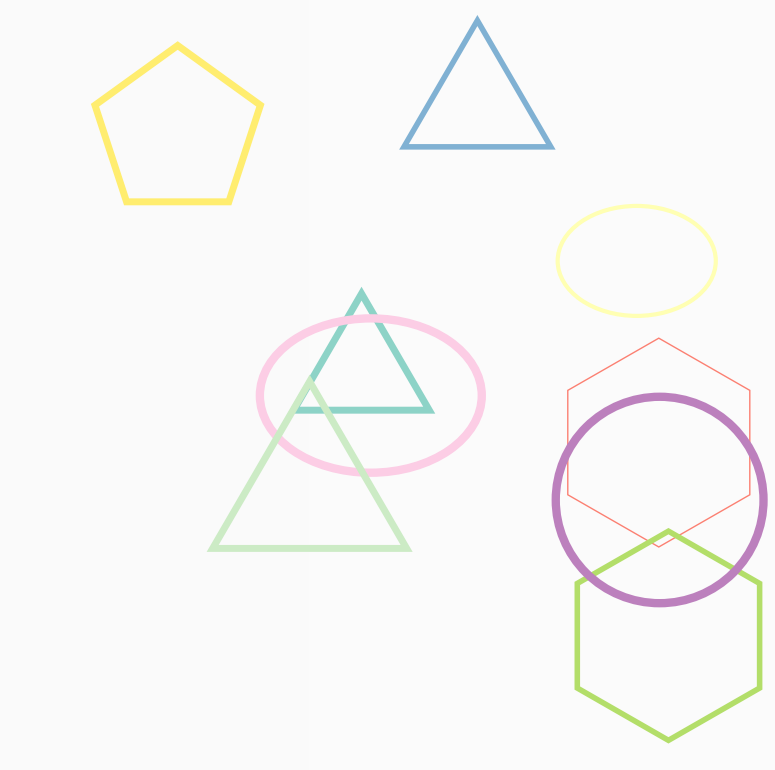[{"shape": "triangle", "thickness": 2.5, "radius": 0.5, "center": [0.466, 0.518]}, {"shape": "oval", "thickness": 1.5, "radius": 0.51, "center": [0.822, 0.661]}, {"shape": "hexagon", "thickness": 0.5, "radius": 0.68, "center": [0.85, 0.425]}, {"shape": "triangle", "thickness": 2, "radius": 0.55, "center": [0.616, 0.864]}, {"shape": "hexagon", "thickness": 2, "radius": 0.68, "center": [0.863, 0.174]}, {"shape": "oval", "thickness": 3, "radius": 0.72, "center": [0.478, 0.486]}, {"shape": "circle", "thickness": 3, "radius": 0.67, "center": [0.851, 0.351]}, {"shape": "triangle", "thickness": 2.5, "radius": 0.72, "center": [0.4, 0.36]}, {"shape": "pentagon", "thickness": 2.5, "radius": 0.56, "center": [0.229, 0.829]}]